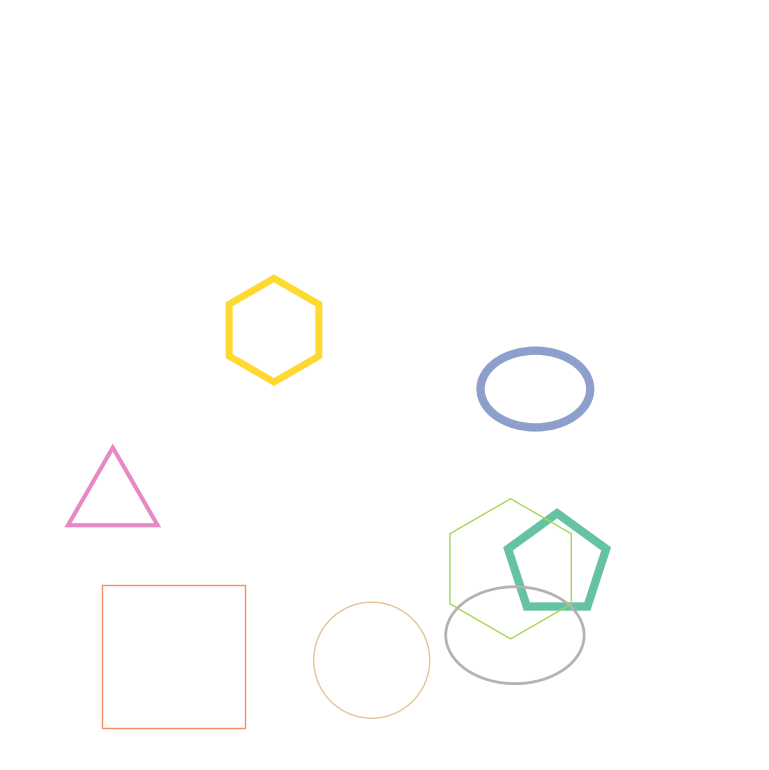[{"shape": "pentagon", "thickness": 3, "radius": 0.33, "center": [0.724, 0.266]}, {"shape": "square", "thickness": 0.5, "radius": 0.46, "center": [0.225, 0.148]}, {"shape": "oval", "thickness": 3, "radius": 0.36, "center": [0.695, 0.495]}, {"shape": "triangle", "thickness": 1.5, "radius": 0.34, "center": [0.146, 0.351]}, {"shape": "hexagon", "thickness": 0.5, "radius": 0.46, "center": [0.663, 0.261]}, {"shape": "hexagon", "thickness": 2.5, "radius": 0.34, "center": [0.356, 0.571]}, {"shape": "circle", "thickness": 0.5, "radius": 0.38, "center": [0.483, 0.143]}, {"shape": "oval", "thickness": 1, "radius": 0.45, "center": [0.669, 0.175]}]